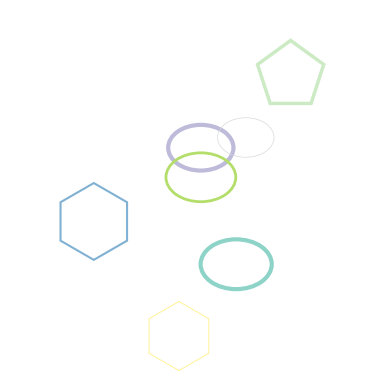[{"shape": "oval", "thickness": 3, "radius": 0.46, "center": [0.613, 0.314]}, {"shape": "oval", "thickness": 3, "radius": 0.42, "center": [0.522, 0.616]}, {"shape": "hexagon", "thickness": 1.5, "radius": 0.5, "center": [0.244, 0.425]}, {"shape": "oval", "thickness": 2, "radius": 0.45, "center": [0.522, 0.54]}, {"shape": "oval", "thickness": 0.5, "radius": 0.37, "center": [0.638, 0.643]}, {"shape": "pentagon", "thickness": 2.5, "radius": 0.45, "center": [0.755, 0.805]}, {"shape": "hexagon", "thickness": 0.5, "radius": 0.45, "center": [0.465, 0.127]}]